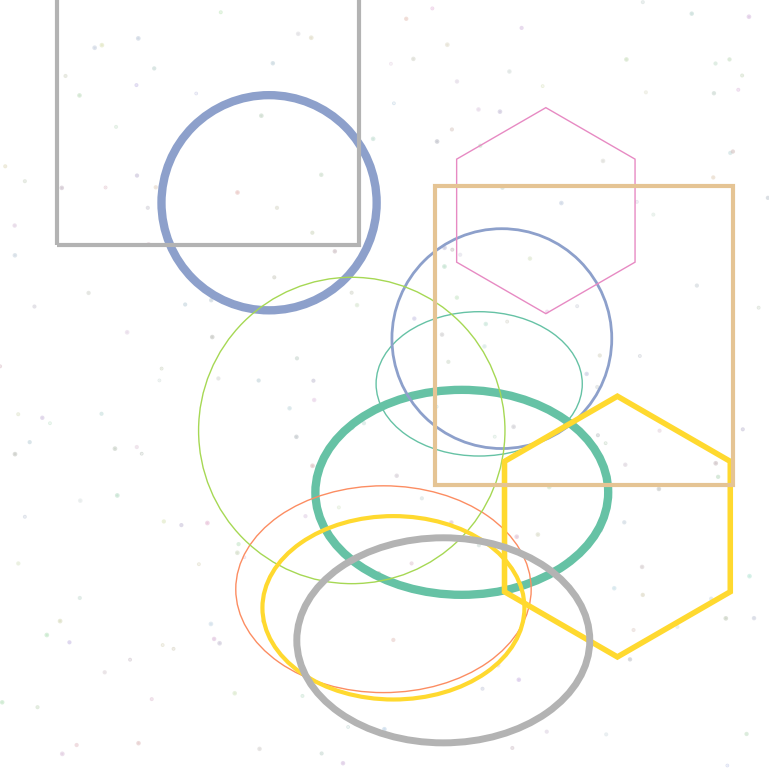[{"shape": "oval", "thickness": 0.5, "radius": 0.67, "center": [0.622, 0.501]}, {"shape": "oval", "thickness": 3, "radius": 0.95, "center": [0.6, 0.361]}, {"shape": "oval", "thickness": 0.5, "radius": 0.96, "center": [0.498, 0.235]}, {"shape": "circle", "thickness": 1, "radius": 0.71, "center": [0.652, 0.56]}, {"shape": "circle", "thickness": 3, "radius": 0.7, "center": [0.349, 0.737]}, {"shape": "hexagon", "thickness": 0.5, "radius": 0.67, "center": [0.709, 0.726]}, {"shape": "circle", "thickness": 0.5, "radius": 0.99, "center": [0.457, 0.441]}, {"shape": "oval", "thickness": 1.5, "radius": 0.85, "center": [0.511, 0.211]}, {"shape": "hexagon", "thickness": 2, "radius": 0.85, "center": [0.802, 0.316]}, {"shape": "square", "thickness": 1.5, "radius": 0.97, "center": [0.758, 0.564]}, {"shape": "oval", "thickness": 2.5, "radius": 0.95, "center": [0.576, 0.168]}, {"shape": "square", "thickness": 1.5, "radius": 0.98, "center": [0.27, 0.878]}]